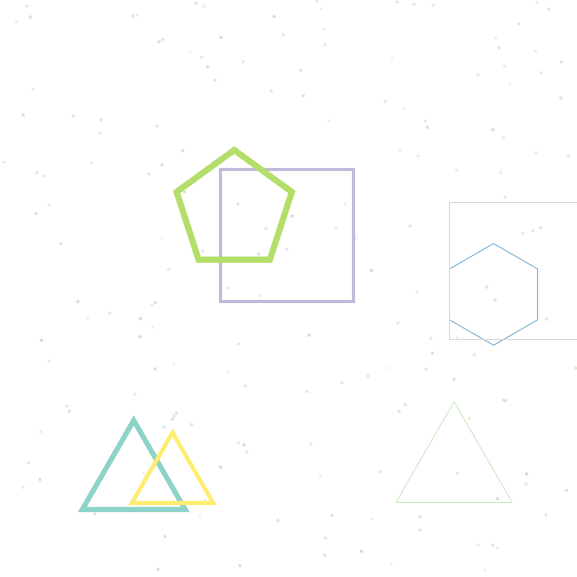[{"shape": "triangle", "thickness": 2.5, "radius": 0.51, "center": [0.232, 0.168]}, {"shape": "square", "thickness": 1.5, "radius": 0.57, "center": [0.496, 0.592]}, {"shape": "hexagon", "thickness": 0.5, "radius": 0.44, "center": [0.855, 0.489]}, {"shape": "pentagon", "thickness": 3, "radius": 0.52, "center": [0.406, 0.634]}, {"shape": "square", "thickness": 0.5, "radius": 0.6, "center": [0.896, 0.531]}, {"shape": "triangle", "thickness": 0.5, "radius": 0.58, "center": [0.786, 0.187]}, {"shape": "triangle", "thickness": 2, "radius": 0.41, "center": [0.299, 0.169]}]